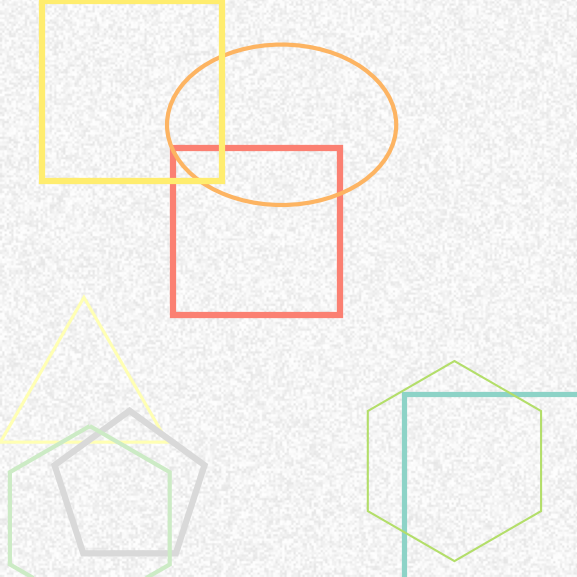[{"shape": "square", "thickness": 2.5, "radius": 0.8, "center": [0.859, 0.157]}, {"shape": "triangle", "thickness": 1.5, "radius": 0.84, "center": [0.145, 0.317]}, {"shape": "square", "thickness": 3, "radius": 0.72, "center": [0.444, 0.599]}, {"shape": "oval", "thickness": 2, "radius": 0.99, "center": [0.488, 0.783]}, {"shape": "hexagon", "thickness": 1, "radius": 0.87, "center": [0.787, 0.201]}, {"shape": "pentagon", "thickness": 3, "radius": 0.68, "center": [0.224, 0.151]}, {"shape": "hexagon", "thickness": 2, "radius": 0.8, "center": [0.155, 0.102]}, {"shape": "square", "thickness": 3, "radius": 0.78, "center": [0.229, 0.841]}]